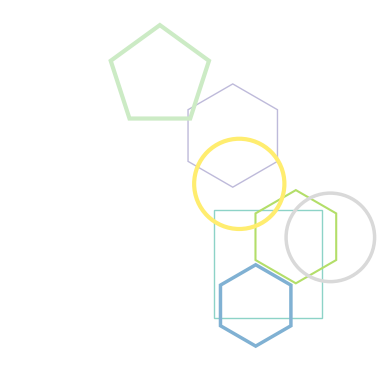[{"shape": "square", "thickness": 1, "radius": 0.7, "center": [0.696, 0.314]}, {"shape": "hexagon", "thickness": 1, "radius": 0.67, "center": [0.605, 0.648]}, {"shape": "hexagon", "thickness": 2.5, "radius": 0.53, "center": [0.664, 0.207]}, {"shape": "hexagon", "thickness": 1.5, "radius": 0.61, "center": [0.768, 0.385]}, {"shape": "circle", "thickness": 2.5, "radius": 0.57, "center": [0.858, 0.383]}, {"shape": "pentagon", "thickness": 3, "radius": 0.67, "center": [0.415, 0.801]}, {"shape": "circle", "thickness": 3, "radius": 0.59, "center": [0.621, 0.522]}]